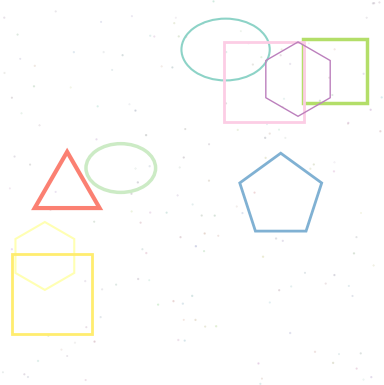[{"shape": "oval", "thickness": 1.5, "radius": 0.57, "center": [0.586, 0.871]}, {"shape": "hexagon", "thickness": 1.5, "radius": 0.44, "center": [0.117, 0.335]}, {"shape": "triangle", "thickness": 3, "radius": 0.49, "center": [0.174, 0.508]}, {"shape": "pentagon", "thickness": 2, "radius": 0.56, "center": [0.729, 0.49]}, {"shape": "square", "thickness": 2.5, "radius": 0.42, "center": [0.87, 0.816]}, {"shape": "square", "thickness": 2, "radius": 0.52, "center": [0.687, 0.787]}, {"shape": "hexagon", "thickness": 1, "radius": 0.48, "center": [0.774, 0.794]}, {"shape": "oval", "thickness": 2.5, "radius": 0.45, "center": [0.314, 0.564]}, {"shape": "square", "thickness": 2, "radius": 0.52, "center": [0.135, 0.236]}]